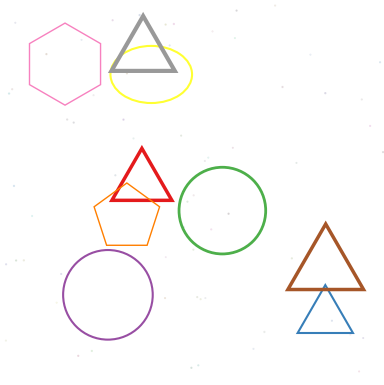[{"shape": "triangle", "thickness": 2.5, "radius": 0.45, "center": [0.369, 0.525]}, {"shape": "triangle", "thickness": 1.5, "radius": 0.41, "center": [0.845, 0.177]}, {"shape": "circle", "thickness": 2, "radius": 0.56, "center": [0.578, 0.453]}, {"shape": "circle", "thickness": 1.5, "radius": 0.58, "center": [0.28, 0.234]}, {"shape": "pentagon", "thickness": 1, "radius": 0.45, "center": [0.329, 0.435]}, {"shape": "oval", "thickness": 1.5, "radius": 0.53, "center": [0.393, 0.807]}, {"shape": "triangle", "thickness": 2.5, "radius": 0.57, "center": [0.846, 0.305]}, {"shape": "hexagon", "thickness": 1, "radius": 0.53, "center": [0.169, 0.833]}, {"shape": "triangle", "thickness": 3, "radius": 0.47, "center": [0.372, 0.863]}]